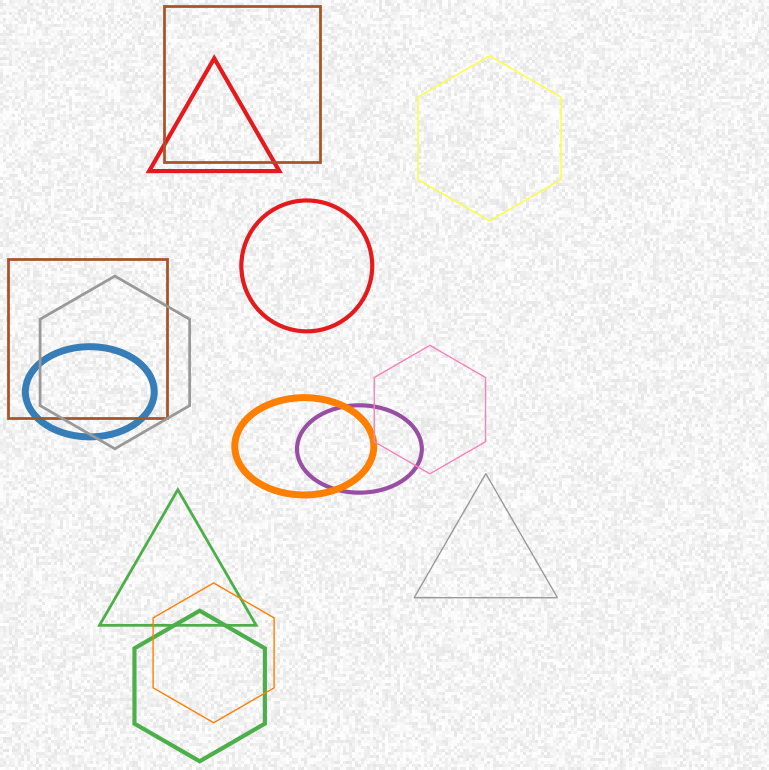[{"shape": "circle", "thickness": 1.5, "radius": 0.42, "center": [0.398, 0.655]}, {"shape": "triangle", "thickness": 1.5, "radius": 0.49, "center": [0.278, 0.827]}, {"shape": "oval", "thickness": 2.5, "radius": 0.42, "center": [0.117, 0.491]}, {"shape": "triangle", "thickness": 1, "radius": 0.59, "center": [0.231, 0.247]}, {"shape": "hexagon", "thickness": 1.5, "radius": 0.49, "center": [0.259, 0.109]}, {"shape": "oval", "thickness": 1.5, "radius": 0.41, "center": [0.467, 0.417]}, {"shape": "oval", "thickness": 2.5, "radius": 0.45, "center": [0.395, 0.42]}, {"shape": "hexagon", "thickness": 0.5, "radius": 0.45, "center": [0.277, 0.152]}, {"shape": "hexagon", "thickness": 0.5, "radius": 0.54, "center": [0.636, 0.82]}, {"shape": "square", "thickness": 1, "radius": 0.52, "center": [0.113, 0.56]}, {"shape": "square", "thickness": 1, "radius": 0.51, "center": [0.314, 0.891]}, {"shape": "hexagon", "thickness": 0.5, "radius": 0.42, "center": [0.558, 0.468]}, {"shape": "triangle", "thickness": 0.5, "radius": 0.54, "center": [0.631, 0.277]}, {"shape": "hexagon", "thickness": 1, "radius": 0.56, "center": [0.149, 0.529]}]